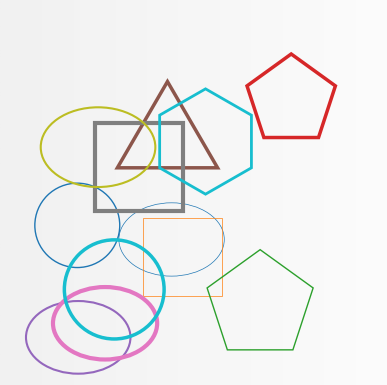[{"shape": "circle", "thickness": 1, "radius": 0.55, "center": [0.199, 0.415]}, {"shape": "oval", "thickness": 0.5, "radius": 0.68, "center": [0.443, 0.378]}, {"shape": "square", "thickness": 0.5, "radius": 0.51, "center": [0.471, 0.333]}, {"shape": "pentagon", "thickness": 1, "radius": 0.72, "center": [0.671, 0.208]}, {"shape": "pentagon", "thickness": 2.5, "radius": 0.6, "center": [0.751, 0.74]}, {"shape": "oval", "thickness": 1.5, "radius": 0.67, "center": [0.202, 0.124]}, {"shape": "triangle", "thickness": 2.5, "radius": 0.75, "center": [0.432, 0.639]}, {"shape": "oval", "thickness": 3, "radius": 0.67, "center": [0.271, 0.16]}, {"shape": "square", "thickness": 3, "radius": 0.57, "center": [0.359, 0.567]}, {"shape": "oval", "thickness": 1.5, "radius": 0.74, "center": [0.253, 0.618]}, {"shape": "hexagon", "thickness": 2, "radius": 0.68, "center": [0.53, 0.632]}, {"shape": "circle", "thickness": 2.5, "radius": 0.64, "center": [0.295, 0.248]}]